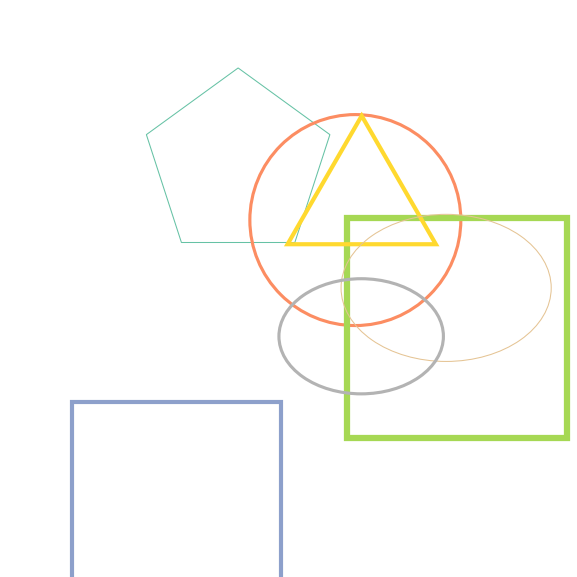[{"shape": "pentagon", "thickness": 0.5, "radius": 0.84, "center": [0.412, 0.714]}, {"shape": "circle", "thickness": 1.5, "radius": 0.91, "center": [0.615, 0.618]}, {"shape": "square", "thickness": 2, "radius": 0.91, "center": [0.305, 0.123]}, {"shape": "square", "thickness": 3, "radius": 0.95, "center": [0.791, 0.432]}, {"shape": "triangle", "thickness": 2, "radius": 0.74, "center": [0.626, 0.65]}, {"shape": "oval", "thickness": 0.5, "radius": 0.91, "center": [0.773, 0.501]}, {"shape": "oval", "thickness": 1.5, "radius": 0.71, "center": [0.625, 0.417]}]